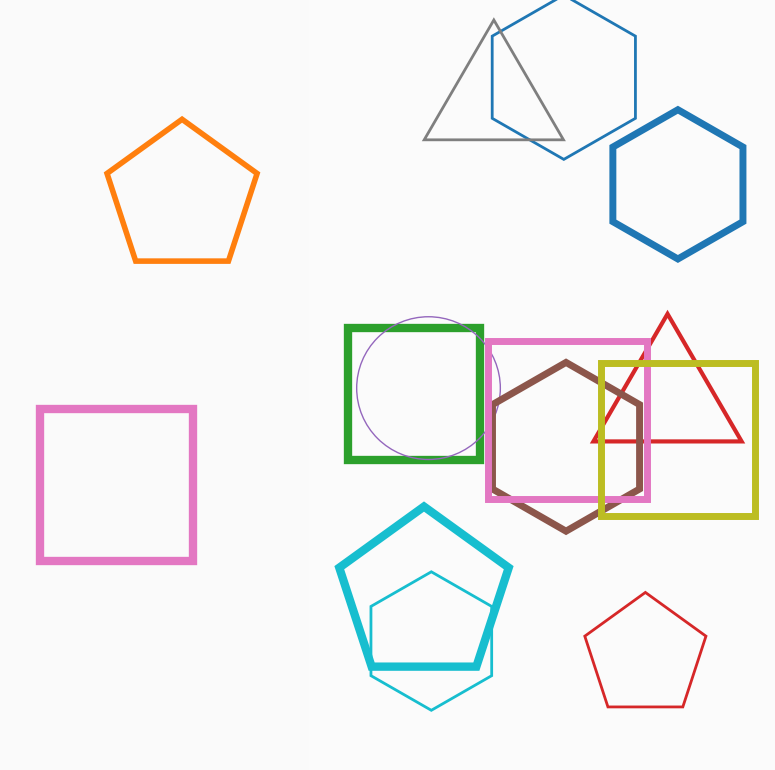[{"shape": "hexagon", "thickness": 1, "radius": 0.53, "center": [0.727, 0.9]}, {"shape": "hexagon", "thickness": 2.5, "radius": 0.48, "center": [0.875, 0.761]}, {"shape": "pentagon", "thickness": 2, "radius": 0.51, "center": [0.235, 0.743]}, {"shape": "square", "thickness": 3, "radius": 0.43, "center": [0.534, 0.489]}, {"shape": "pentagon", "thickness": 1, "radius": 0.41, "center": [0.833, 0.148]}, {"shape": "triangle", "thickness": 1.5, "radius": 0.55, "center": [0.861, 0.482]}, {"shape": "circle", "thickness": 0.5, "radius": 0.46, "center": [0.553, 0.496]}, {"shape": "hexagon", "thickness": 2.5, "radius": 0.55, "center": [0.73, 0.42]}, {"shape": "square", "thickness": 3, "radius": 0.49, "center": [0.151, 0.37]}, {"shape": "square", "thickness": 2.5, "radius": 0.51, "center": [0.732, 0.454]}, {"shape": "triangle", "thickness": 1, "radius": 0.52, "center": [0.637, 0.87]}, {"shape": "square", "thickness": 2.5, "radius": 0.5, "center": [0.875, 0.429]}, {"shape": "hexagon", "thickness": 1, "radius": 0.45, "center": [0.557, 0.167]}, {"shape": "pentagon", "thickness": 3, "radius": 0.57, "center": [0.547, 0.227]}]